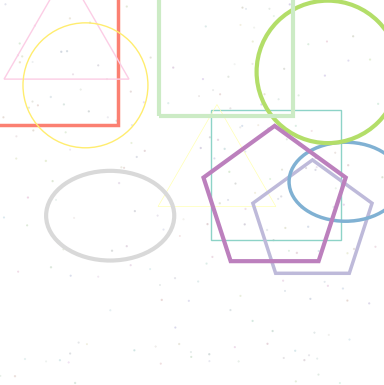[{"shape": "square", "thickness": 1, "radius": 0.84, "center": [0.716, 0.546]}, {"shape": "triangle", "thickness": 0.5, "radius": 0.88, "center": [0.564, 0.552]}, {"shape": "pentagon", "thickness": 2.5, "radius": 0.81, "center": [0.812, 0.422]}, {"shape": "square", "thickness": 2.5, "radius": 0.96, "center": [0.116, 0.865]}, {"shape": "oval", "thickness": 2.5, "radius": 0.73, "center": [0.897, 0.528]}, {"shape": "circle", "thickness": 3, "radius": 0.92, "center": [0.851, 0.813]}, {"shape": "triangle", "thickness": 1, "radius": 0.94, "center": [0.173, 0.888]}, {"shape": "oval", "thickness": 3, "radius": 0.83, "center": [0.286, 0.44]}, {"shape": "pentagon", "thickness": 3, "radius": 0.97, "center": [0.713, 0.479]}, {"shape": "square", "thickness": 3, "radius": 0.86, "center": [0.587, 0.872]}, {"shape": "circle", "thickness": 1, "radius": 0.81, "center": [0.222, 0.778]}]